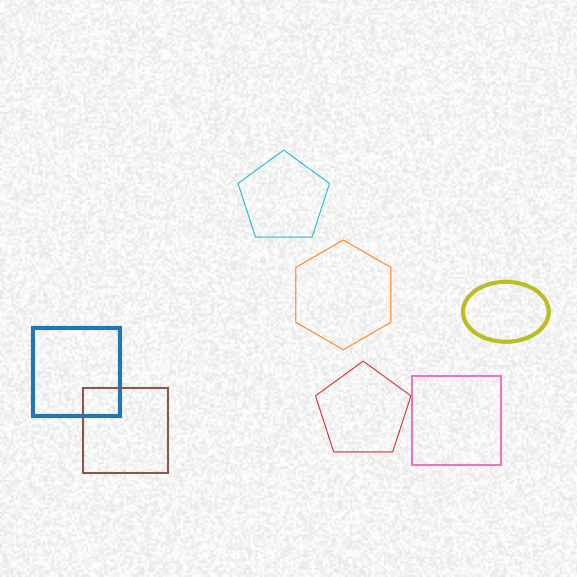[{"shape": "square", "thickness": 2, "radius": 0.38, "center": [0.132, 0.355]}, {"shape": "hexagon", "thickness": 0.5, "radius": 0.48, "center": [0.594, 0.489]}, {"shape": "pentagon", "thickness": 0.5, "radius": 0.43, "center": [0.629, 0.287]}, {"shape": "square", "thickness": 1, "radius": 0.37, "center": [0.217, 0.254]}, {"shape": "square", "thickness": 1, "radius": 0.39, "center": [0.79, 0.271]}, {"shape": "oval", "thickness": 2, "radius": 0.37, "center": [0.876, 0.459]}, {"shape": "pentagon", "thickness": 0.5, "radius": 0.42, "center": [0.491, 0.656]}]